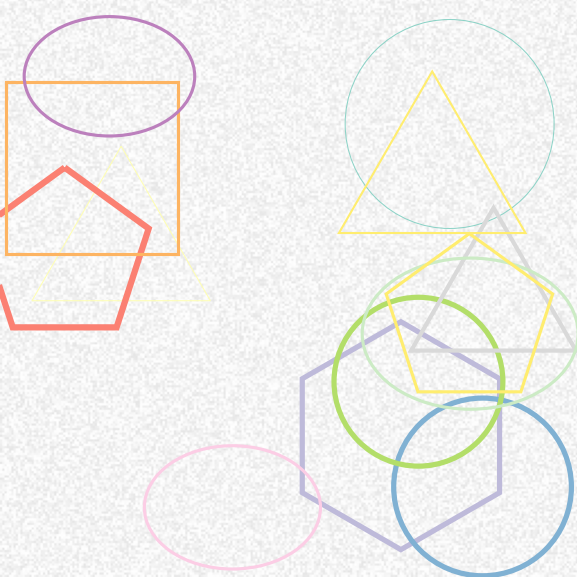[{"shape": "circle", "thickness": 0.5, "radius": 0.9, "center": [0.779, 0.784]}, {"shape": "triangle", "thickness": 0.5, "radius": 0.89, "center": [0.21, 0.568]}, {"shape": "hexagon", "thickness": 2.5, "radius": 0.99, "center": [0.694, 0.245]}, {"shape": "pentagon", "thickness": 3, "radius": 0.76, "center": [0.112, 0.556]}, {"shape": "circle", "thickness": 2.5, "radius": 0.77, "center": [0.836, 0.156]}, {"shape": "square", "thickness": 1.5, "radius": 0.74, "center": [0.159, 0.709]}, {"shape": "circle", "thickness": 2.5, "radius": 0.73, "center": [0.725, 0.338]}, {"shape": "oval", "thickness": 1.5, "radius": 0.76, "center": [0.402, 0.121]}, {"shape": "triangle", "thickness": 2, "radius": 0.82, "center": [0.855, 0.474]}, {"shape": "oval", "thickness": 1.5, "radius": 0.74, "center": [0.19, 0.867]}, {"shape": "oval", "thickness": 1.5, "radius": 0.93, "center": [0.814, 0.421]}, {"shape": "triangle", "thickness": 1, "radius": 0.93, "center": [0.748, 0.689]}, {"shape": "pentagon", "thickness": 1.5, "radius": 0.76, "center": [0.813, 0.443]}]